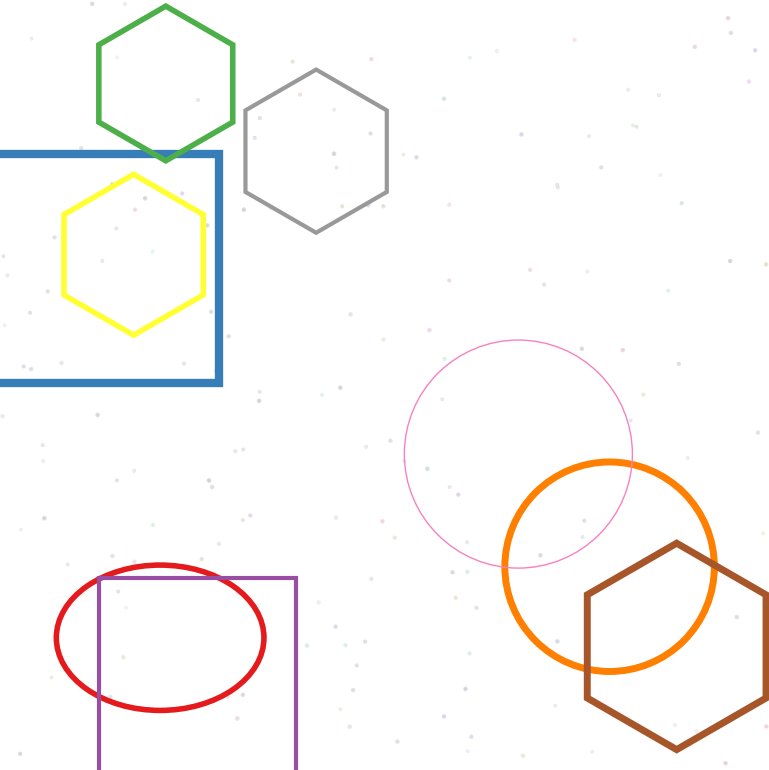[{"shape": "oval", "thickness": 2, "radius": 0.67, "center": [0.208, 0.172]}, {"shape": "square", "thickness": 3, "radius": 0.74, "center": [0.136, 0.651]}, {"shape": "hexagon", "thickness": 2, "radius": 0.5, "center": [0.215, 0.892]}, {"shape": "square", "thickness": 1.5, "radius": 0.64, "center": [0.257, 0.122]}, {"shape": "circle", "thickness": 2.5, "radius": 0.68, "center": [0.792, 0.264]}, {"shape": "hexagon", "thickness": 2, "radius": 0.52, "center": [0.174, 0.669]}, {"shape": "hexagon", "thickness": 2.5, "radius": 0.67, "center": [0.879, 0.16]}, {"shape": "circle", "thickness": 0.5, "radius": 0.74, "center": [0.673, 0.41]}, {"shape": "hexagon", "thickness": 1.5, "radius": 0.53, "center": [0.411, 0.804]}]